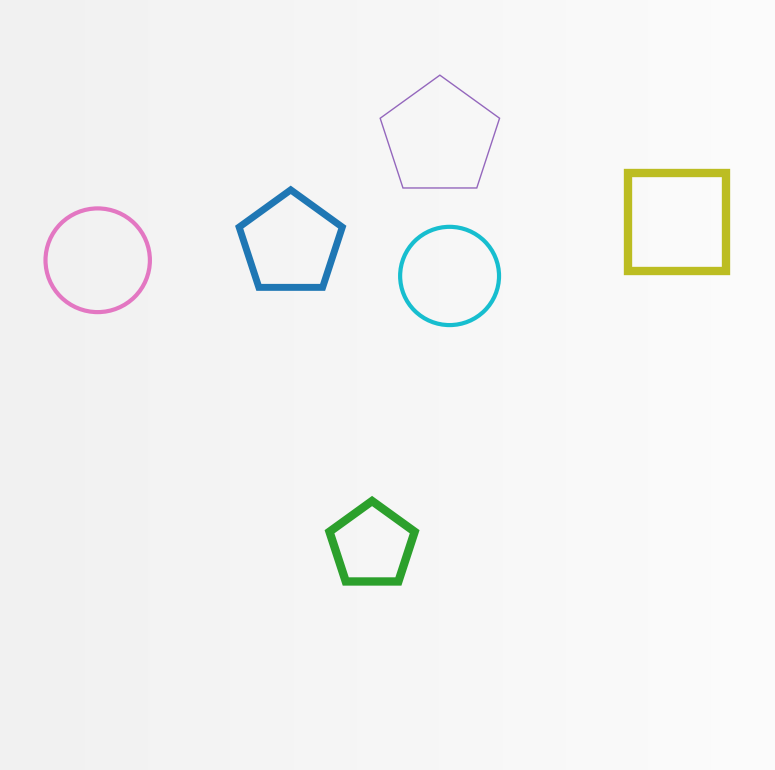[{"shape": "pentagon", "thickness": 2.5, "radius": 0.35, "center": [0.375, 0.683]}, {"shape": "pentagon", "thickness": 3, "radius": 0.29, "center": [0.48, 0.292]}, {"shape": "pentagon", "thickness": 0.5, "radius": 0.4, "center": [0.568, 0.821]}, {"shape": "circle", "thickness": 1.5, "radius": 0.34, "center": [0.126, 0.662]}, {"shape": "square", "thickness": 3, "radius": 0.32, "center": [0.873, 0.711]}, {"shape": "circle", "thickness": 1.5, "radius": 0.32, "center": [0.58, 0.642]}]